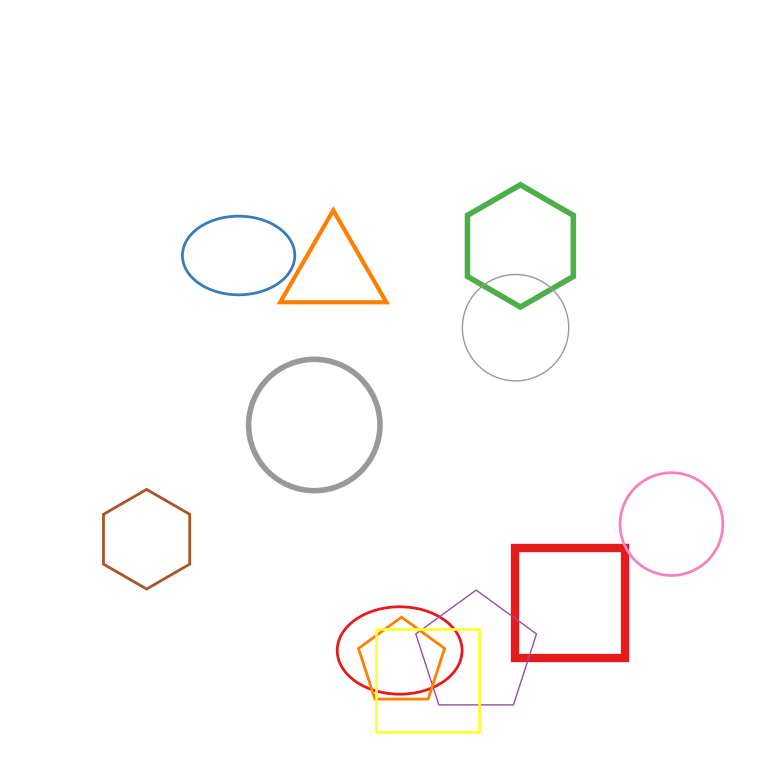[{"shape": "oval", "thickness": 1, "radius": 0.41, "center": [0.519, 0.155]}, {"shape": "square", "thickness": 3, "radius": 0.36, "center": [0.74, 0.217]}, {"shape": "oval", "thickness": 1, "radius": 0.36, "center": [0.31, 0.668]}, {"shape": "hexagon", "thickness": 2, "radius": 0.4, "center": [0.676, 0.681]}, {"shape": "pentagon", "thickness": 0.5, "radius": 0.41, "center": [0.618, 0.151]}, {"shape": "pentagon", "thickness": 1, "radius": 0.29, "center": [0.521, 0.14]}, {"shape": "triangle", "thickness": 1.5, "radius": 0.4, "center": [0.433, 0.647]}, {"shape": "square", "thickness": 1, "radius": 0.33, "center": [0.555, 0.116]}, {"shape": "hexagon", "thickness": 1, "radius": 0.32, "center": [0.19, 0.3]}, {"shape": "circle", "thickness": 1, "radius": 0.33, "center": [0.872, 0.319]}, {"shape": "circle", "thickness": 2, "radius": 0.43, "center": [0.408, 0.448]}, {"shape": "circle", "thickness": 0.5, "radius": 0.35, "center": [0.67, 0.574]}]